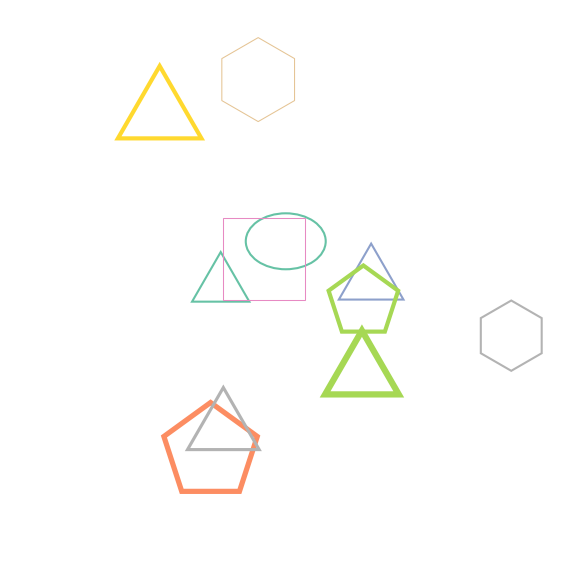[{"shape": "oval", "thickness": 1, "radius": 0.35, "center": [0.495, 0.581]}, {"shape": "triangle", "thickness": 1, "radius": 0.29, "center": [0.382, 0.505]}, {"shape": "pentagon", "thickness": 2.5, "radius": 0.43, "center": [0.365, 0.217]}, {"shape": "triangle", "thickness": 1, "radius": 0.32, "center": [0.643, 0.513]}, {"shape": "square", "thickness": 0.5, "radius": 0.35, "center": [0.457, 0.55]}, {"shape": "pentagon", "thickness": 2, "radius": 0.32, "center": [0.629, 0.476]}, {"shape": "triangle", "thickness": 3, "radius": 0.37, "center": [0.627, 0.353]}, {"shape": "triangle", "thickness": 2, "radius": 0.42, "center": [0.276, 0.801]}, {"shape": "hexagon", "thickness": 0.5, "radius": 0.36, "center": [0.447, 0.861]}, {"shape": "triangle", "thickness": 1.5, "radius": 0.36, "center": [0.387, 0.256]}, {"shape": "hexagon", "thickness": 1, "radius": 0.3, "center": [0.885, 0.418]}]